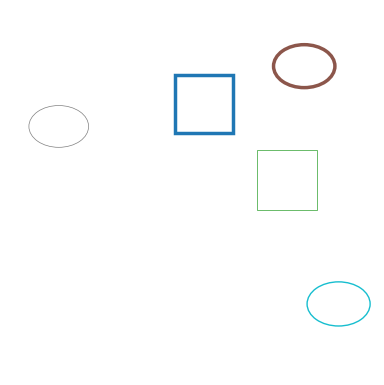[{"shape": "square", "thickness": 2.5, "radius": 0.38, "center": [0.53, 0.73]}, {"shape": "square", "thickness": 0.5, "radius": 0.39, "center": [0.745, 0.532]}, {"shape": "oval", "thickness": 2.5, "radius": 0.4, "center": [0.79, 0.828]}, {"shape": "oval", "thickness": 0.5, "radius": 0.39, "center": [0.153, 0.672]}, {"shape": "oval", "thickness": 1, "radius": 0.41, "center": [0.879, 0.211]}]